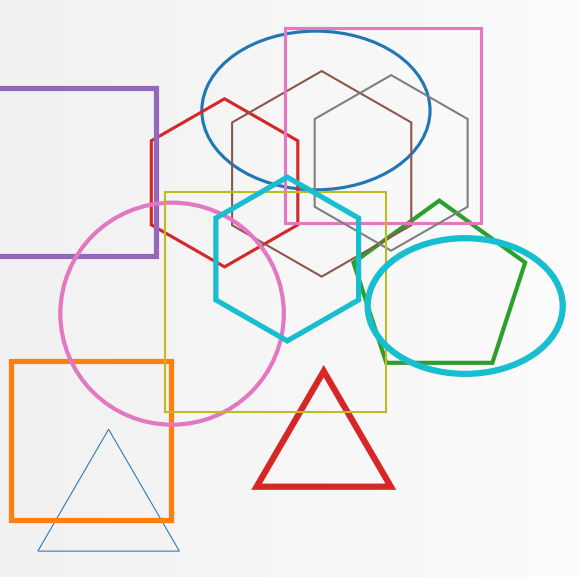[{"shape": "oval", "thickness": 1.5, "radius": 0.98, "center": [0.544, 0.808]}, {"shape": "triangle", "thickness": 0.5, "radius": 0.7, "center": [0.187, 0.115]}, {"shape": "square", "thickness": 2.5, "radius": 0.69, "center": [0.157, 0.237]}, {"shape": "pentagon", "thickness": 2, "radius": 0.78, "center": [0.756, 0.496]}, {"shape": "hexagon", "thickness": 1.5, "radius": 0.73, "center": [0.386, 0.683]}, {"shape": "triangle", "thickness": 3, "radius": 0.67, "center": [0.557, 0.223]}, {"shape": "square", "thickness": 2.5, "radius": 0.73, "center": [0.124, 0.701]}, {"shape": "hexagon", "thickness": 1, "radius": 0.89, "center": [0.553, 0.698]}, {"shape": "circle", "thickness": 2, "radius": 0.96, "center": [0.296, 0.456]}, {"shape": "square", "thickness": 1.5, "radius": 0.84, "center": [0.659, 0.782]}, {"shape": "hexagon", "thickness": 1, "radius": 0.76, "center": [0.673, 0.717]}, {"shape": "square", "thickness": 1, "radius": 0.95, "center": [0.474, 0.477]}, {"shape": "oval", "thickness": 3, "radius": 0.84, "center": [0.8, 0.469]}, {"shape": "hexagon", "thickness": 2.5, "radius": 0.71, "center": [0.494, 0.551]}]